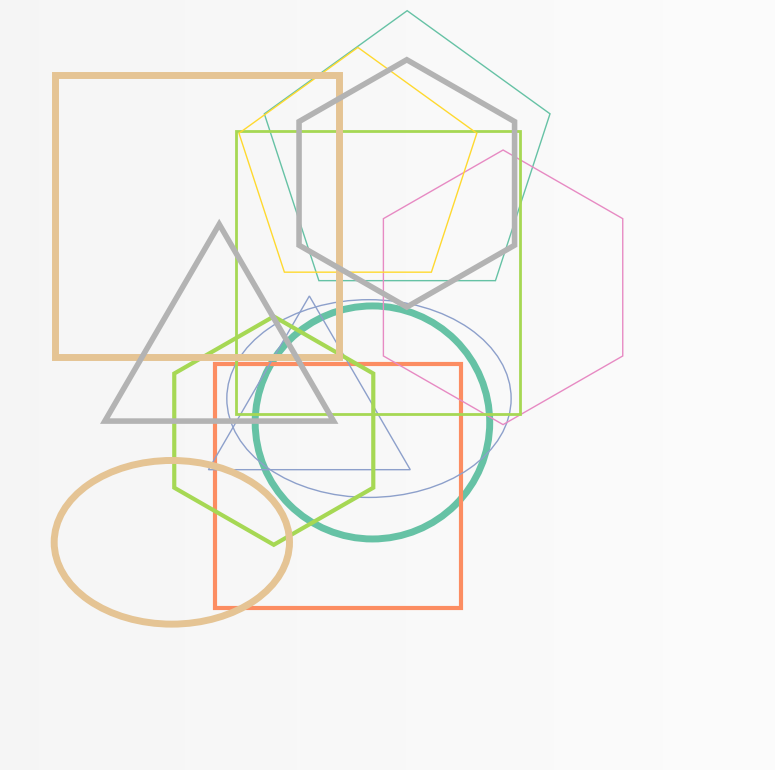[{"shape": "circle", "thickness": 2.5, "radius": 0.76, "center": [0.481, 0.451]}, {"shape": "pentagon", "thickness": 0.5, "radius": 0.97, "center": [0.525, 0.792]}, {"shape": "square", "thickness": 1.5, "radius": 0.79, "center": [0.436, 0.369]}, {"shape": "oval", "thickness": 0.5, "radius": 0.92, "center": [0.476, 0.482]}, {"shape": "triangle", "thickness": 0.5, "radius": 0.75, "center": [0.399, 0.465]}, {"shape": "hexagon", "thickness": 0.5, "radius": 0.89, "center": [0.649, 0.627]}, {"shape": "hexagon", "thickness": 1.5, "radius": 0.74, "center": [0.353, 0.441]}, {"shape": "square", "thickness": 1, "radius": 0.92, "center": [0.488, 0.647]}, {"shape": "pentagon", "thickness": 0.5, "radius": 0.81, "center": [0.462, 0.777]}, {"shape": "square", "thickness": 2.5, "radius": 0.92, "center": [0.254, 0.719]}, {"shape": "oval", "thickness": 2.5, "radius": 0.76, "center": [0.222, 0.296]}, {"shape": "hexagon", "thickness": 2, "radius": 0.8, "center": [0.525, 0.762]}, {"shape": "triangle", "thickness": 2, "radius": 0.85, "center": [0.283, 0.538]}]